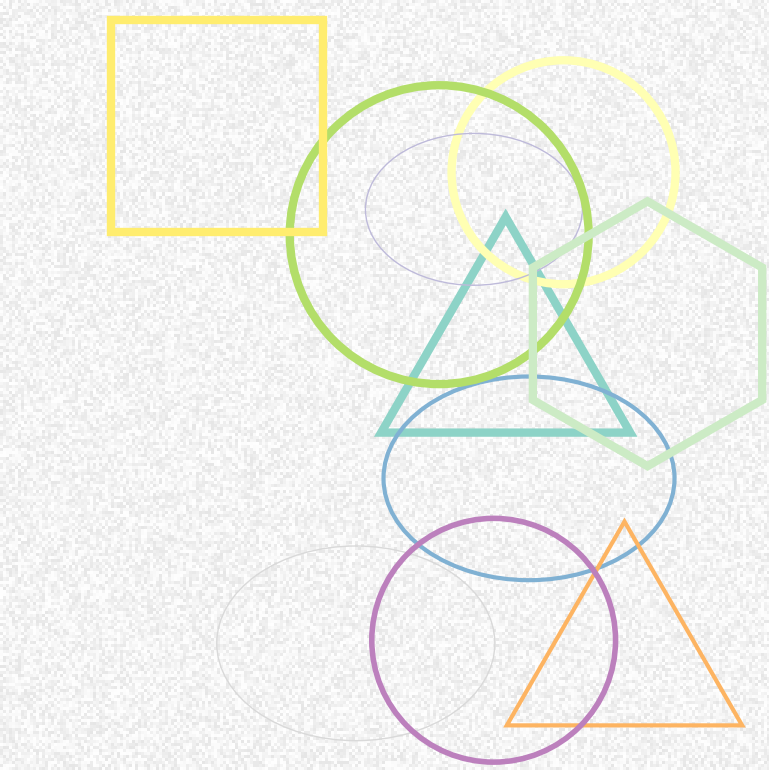[{"shape": "triangle", "thickness": 3, "radius": 0.93, "center": [0.657, 0.532]}, {"shape": "circle", "thickness": 3, "radius": 0.73, "center": [0.732, 0.776]}, {"shape": "oval", "thickness": 0.5, "radius": 0.7, "center": [0.615, 0.728]}, {"shape": "oval", "thickness": 1.5, "radius": 0.94, "center": [0.687, 0.379]}, {"shape": "triangle", "thickness": 1.5, "radius": 0.88, "center": [0.811, 0.146]}, {"shape": "circle", "thickness": 3, "radius": 0.97, "center": [0.57, 0.695]}, {"shape": "oval", "thickness": 0.5, "radius": 0.9, "center": [0.462, 0.164]}, {"shape": "circle", "thickness": 2, "radius": 0.79, "center": [0.641, 0.169]}, {"shape": "hexagon", "thickness": 3, "radius": 0.86, "center": [0.841, 0.567]}, {"shape": "square", "thickness": 3, "radius": 0.69, "center": [0.282, 0.837]}]